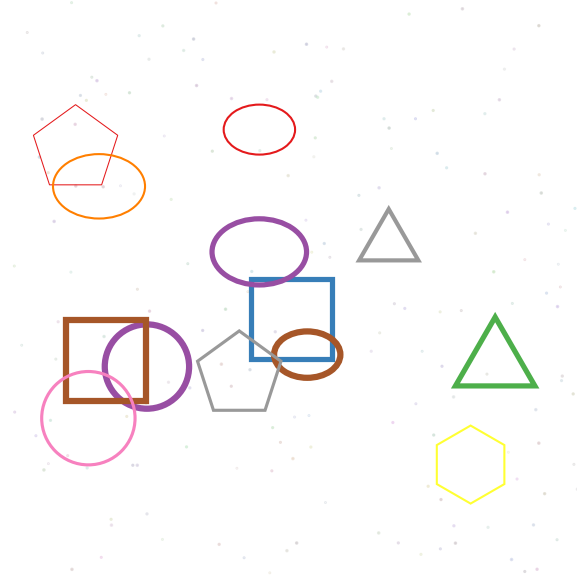[{"shape": "oval", "thickness": 1, "radius": 0.31, "center": [0.449, 0.775]}, {"shape": "pentagon", "thickness": 0.5, "radius": 0.38, "center": [0.131, 0.741]}, {"shape": "square", "thickness": 2.5, "radius": 0.35, "center": [0.505, 0.447]}, {"shape": "triangle", "thickness": 2.5, "radius": 0.4, "center": [0.857, 0.371]}, {"shape": "circle", "thickness": 3, "radius": 0.37, "center": [0.254, 0.364]}, {"shape": "oval", "thickness": 2.5, "radius": 0.41, "center": [0.449, 0.563]}, {"shape": "oval", "thickness": 1, "radius": 0.4, "center": [0.171, 0.677]}, {"shape": "hexagon", "thickness": 1, "radius": 0.34, "center": [0.815, 0.195]}, {"shape": "square", "thickness": 3, "radius": 0.35, "center": [0.184, 0.375]}, {"shape": "oval", "thickness": 3, "radius": 0.29, "center": [0.532, 0.385]}, {"shape": "circle", "thickness": 1.5, "radius": 0.4, "center": [0.153, 0.275]}, {"shape": "triangle", "thickness": 2, "radius": 0.3, "center": [0.673, 0.578]}, {"shape": "pentagon", "thickness": 1.5, "radius": 0.38, "center": [0.414, 0.35]}]